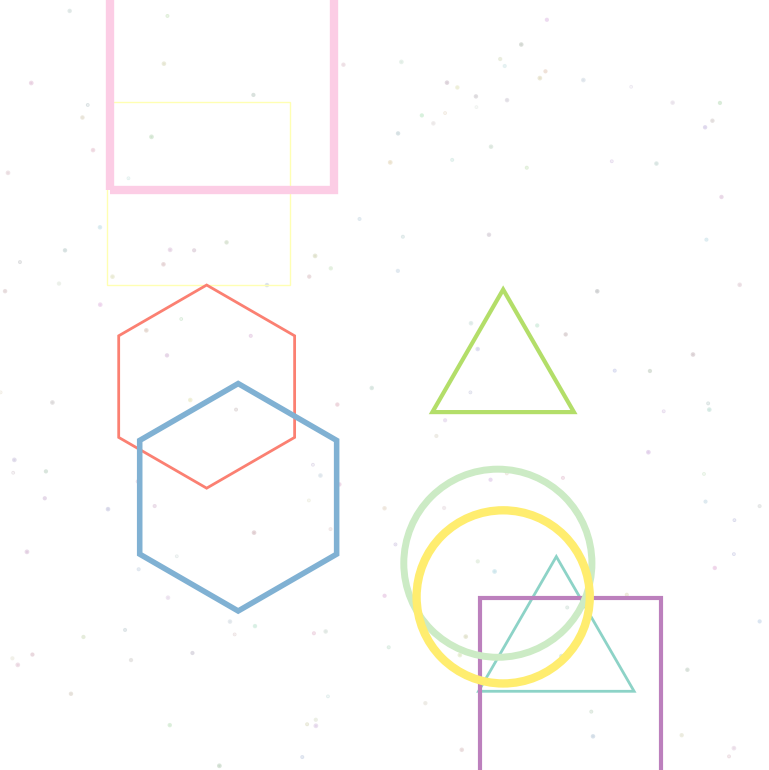[{"shape": "triangle", "thickness": 1, "radius": 0.58, "center": [0.722, 0.161]}, {"shape": "square", "thickness": 0.5, "radius": 0.6, "center": [0.258, 0.748]}, {"shape": "hexagon", "thickness": 1, "radius": 0.66, "center": [0.268, 0.498]}, {"shape": "hexagon", "thickness": 2, "radius": 0.74, "center": [0.309, 0.354]}, {"shape": "triangle", "thickness": 1.5, "radius": 0.53, "center": [0.653, 0.518]}, {"shape": "square", "thickness": 3, "radius": 0.73, "center": [0.289, 0.899]}, {"shape": "square", "thickness": 1.5, "radius": 0.59, "center": [0.741, 0.106]}, {"shape": "circle", "thickness": 2.5, "radius": 0.61, "center": [0.647, 0.269]}, {"shape": "circle", "thickness": 3, "radius": 0.56, "center": [0.653, 0.225]}]